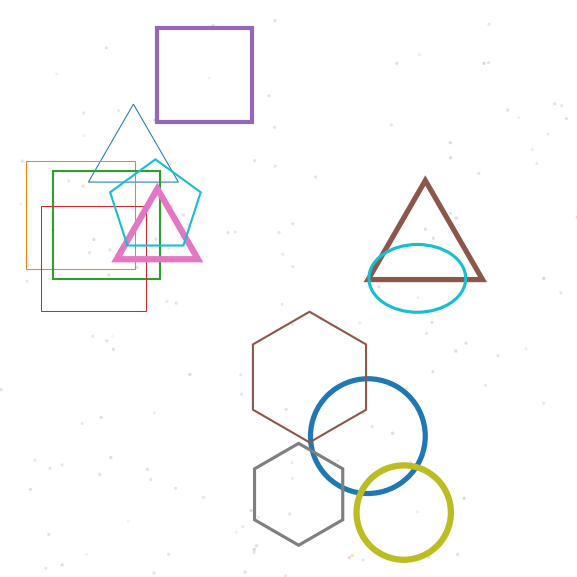[{"shape": "circle", "thickness": 2.5, "radius": 0.5, "center": [0.637, 0.244]}, {"shape": "triangle", "thickness": 0.5, "radius": 0.45, "center": [0.231, 0.729]}, {"shape": "square", "thickness": 0.5, "radius": 0.47, "center": [0.14, 0.627]}, {"shape": "square", "thickness": 1, "radius": 0.47, "center": [0.184, 0.61]}, {"shape": "square", "thickness": 0.5, "radius": 0.45, "center": [0.162, 0.552]}, {"shape": "square", "thickness": 2, "radius": 0.41, "center": [0.354, 0.869]}, {"shape": "hexagon", "thickness": 1, "radius": 0.57, "center": [0.536, 0.346]}, {"shape": "triangle", "thickness": 2.5, "radius": 0.57, "center": [0.737, 0.572]}, {"shape": "triangle", "thickness": 3, "radius": 0.41, "center": [0.272, 0.591]}, {"shape": "hexagon", "thickness": 1.5, "radius": 0.44, "center": [0.517, 0.143]}, {"shape": "circle", "thickness": 3, "radius": 0.41, "center": [0.699, 0.112]}, {"shape": "oval", "thickness": 1.5, "radius": 0.42, "center": [0.723, 0.517]}, {"shape": "pentagon", "thickness": 1, "radius": 0.41, "center": [0.269, 0.641]}]